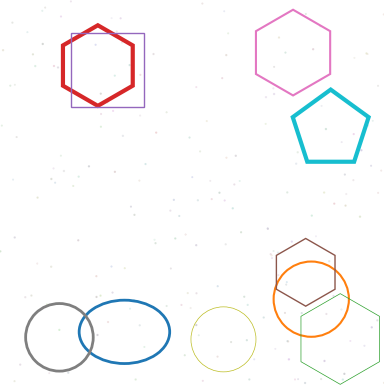[{"shape": "oval", "thickness": 2, "radius": 0.59, "center": [0.323, 0.138]}, {"shape": "circle", "thickness": 1.5, "radius": 0.49, "center": [0.808, 0.223]}, {"shape": "hexagon", "thickness": 0.5, "radius": 0.59, "center": [0.884, 0.119]}, {"shape": "hexagon", "thickness": 3, "radius": 0.52, "center": [0.254, 0.83]}, {"shape": "square", "thickness": 1, "radius": 0.48, "center": [0.279, 0.818]}, {"shape": "hexagon", "thickness": 1, "radius": 0.44, "center": [0.794, 0.293]}, {"shape": "hexagon", "thickness": 1.5, "radius": 0.56, "center": [0.761, 0.863]}, {"shape": "circle", "thickness": 2, "radius": 0.44, "center": [0.154, 0.124]}, {"shape": "circle", "thickness": 0.5, "radius": 0.42, "center": [0.58, 0.119]}, {"shape": "pentagon", "thickness": 3, "radius": 0.52, "center": [0.859, 0.664]}]